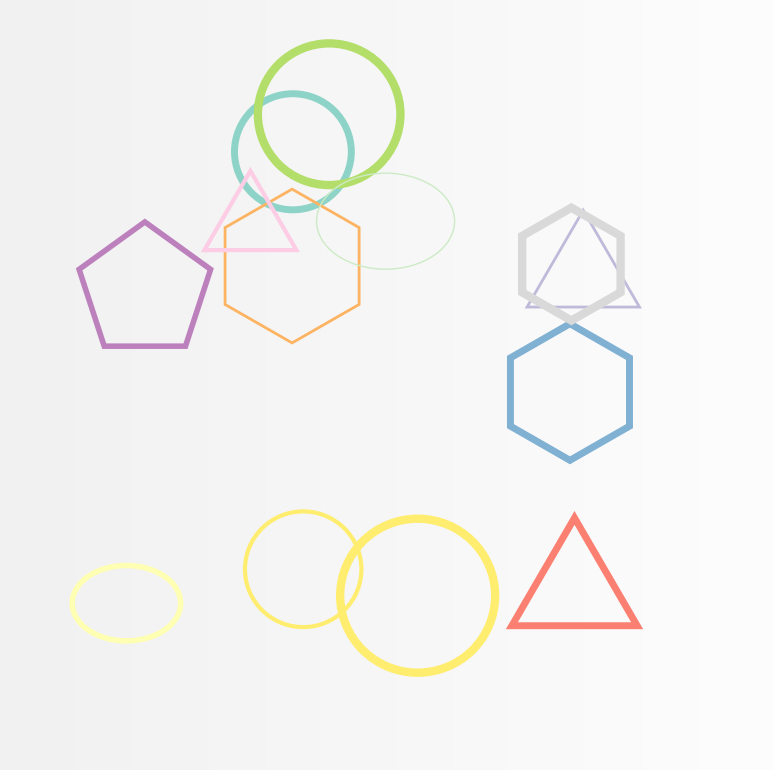[{"shape": "circle", "thickness": 2.5, "radius": 0.38, "center": [0.378, 0.803]}, {"shape": "oval", "thickness": 2, "radius": 0.35, "center": [0.163, 0.217]}, {"shape": "triangle", "thickness": 1, "radius": 0.42, "center": [0.753, 0.643]}, {"shape": "triangle", "thickness": 2.5, "radius": 0.47, "center": [0.741, 0.234]}, {"shape": "hexagon", "thickness": 2.5, "radius": 0.44, "center": [0.735, 0.491]}, {"shape": "hexagon", "thickness": 1, "radius": 0.5, "center": [0.377, 0.655]}, {"shape": "circle", "thickness": 3, "radius": 0.46, "center": [0.425, 0.852]}, {"shape": "triangle", "thickness": 1.5, "radius": 0.34, "center": [0.323, 0.709]}, {"shape": "hexagon", "thickness": 3, "radius": 0.37, "center": [0.737, 0.657]}, {"shape": "pentagon", "thickness": 2, "radius": 0.45, "center": [0.187, 0.623]}, {"shape": "oval", "thickness": 0.5, "radius": 0.45, "center": [0.498, 0.713]}, {"shape": "circle", "thickness": 1.5, "radius": 0.38, "center": [0.391, 0.261]}, {"shape": "circle", "thickness": 3, "radius": 0.5, "center": [0.539, 0.226]}]